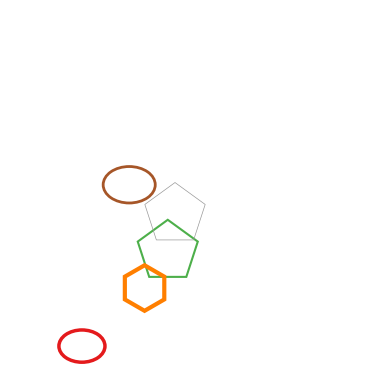[{"shape": "oval", "thickness": 2.5, "radius": 0.3, "center": [0.213, 0.101]}, {"shape": "pentagon", "thickness": 1.5, "radius": 0.41, "center": [0.436, 0.347]}, {"shape": "hexagon", "thickness": 3, "radius": 0.3, "center": [0.375, 0.252]}, {"shape": "oval", "thickness": 2, "radius": 0.34, "center": [0.336, 0.52]}, {"shape": "pentagon", "thickness": 0.5, "radius": 0.41, "center": [0.455, 0.443]}]